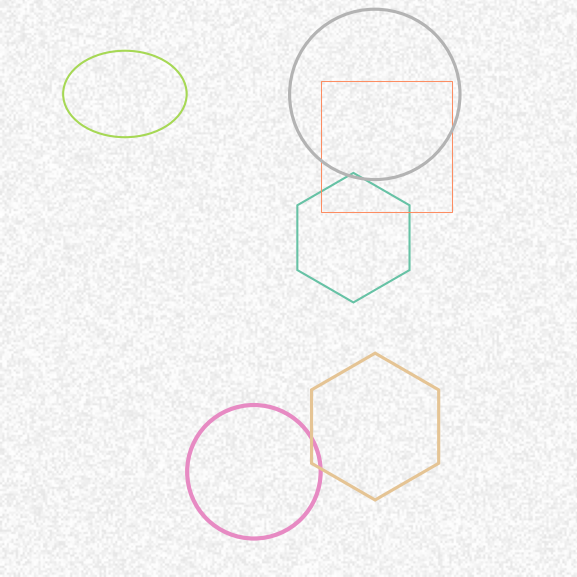[{"shape": "hexagon", "thickness": 1, "radius": 0.56, "center": [0.612, 0.588]}, {"shape": "square", "thickness": 0.5, "radius": 0.57, "center": [0.67, 0.745]}, {"shape": "circle", "thickness": 2, "radius": 0.58, "center": [0.44, 0.182]}, {"shape": "oval", "thickness": 1, "radius": 0.53, "center": [0.216, 0.836]}, {"shape": "hexagon", "thickness": 1.5, "radius": 0.64, "center": [0.65, 0.26]}, {"shape": "circle", "thickness": 1.5, "radius": 0.74, "center": [0.649, 0.836]}]